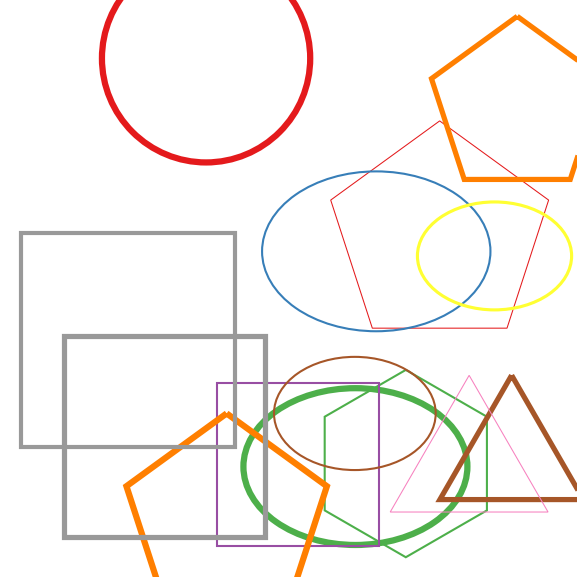[{"shape": "circle", "thickness": 3, "radius": 0.9, "center": [0.357, 0.898]}, {"shape": "pentagon", "thickness": 0.5, "radius": 0.99, "center": [0.761, 0.591]}, {"shape": "oval", "thickness": 1, "radius": 0.99, "center": [0.652, 0.564]}, {"shape": "oval", "thickness": 3, "radius": 0.97, "center": [0.615, 0.191]}, {"shape": "hexagon", "thickness": 1, "radius": 0.81, "center": [0.703, 0.196]}, {"shape": "square", "thickness": 1, "radius": 0.7, "center": [0.516, 0.195]}, {"shape": "pentagon", "thickness": 2.5, "radius": 0.78, "center": [0.896, 0.815]}, {"shape": "pentagon", "thickness": 3, "radius": 0.91, "center": [0.392, 0.101]}, {"shape": "oval", "thickness": 1.5, "radius": 0.67, "center": [0.856, 0.556]}, {"shape": "oval", "thickness": 1, "radius": 0.7, "center": [0.614, 0.283]}, {"shape": "triangle", "thickness": 2.5, "radius": 0.72, "center": [0.886, 0.206]}, {"shape": "triangle", "thickness": 0.5, "radius": 0.79, "center": [0.812, 0.191]}, {"shape": "square", "thickness": 2, "radius": 0.92, "center": [0.221, 0.41]}, {"shape": "square", "thickness": 2.5, "radius": 0.87, "center": [0.285, 0.244]}]